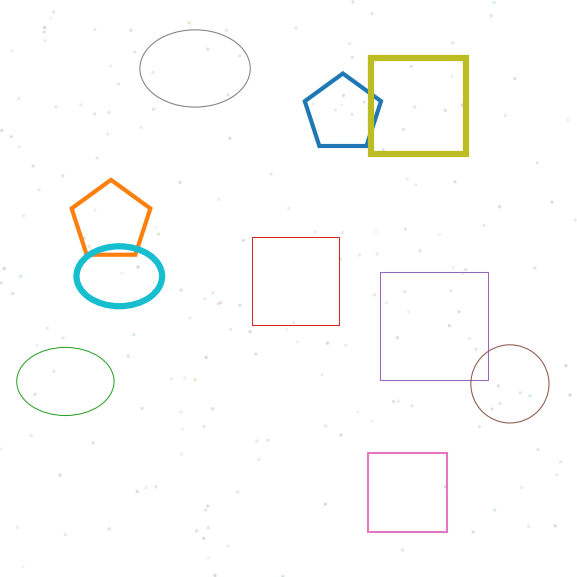[{"shape": "pentagon", "thickness": 2, "radius": 0.35, "center": [0.594, 0.802]}, {"shape": "pentagon", "thickness": 2, "radius": 0.36, "center": [0.192, 0.616]}, {"shape": "oval", "thickness": 0.5, "radius": 0.42, "center": [0.113, 0.339]}, {"shape": "square", "thickness": 0.5, "radius": 0.38, "center": [0.512, 0.513]}, {"shape": "square", "thickness": 0.5, "radius": 0.47, "center": [0.752, 0.435]}, {"shape": "circle", "thickness": 0.5, "radius": 0.34, "center": [0.883, 0.334]}, {"shape": "square", "thickness": 1, "radius": 0.34, "center": [0.706, 0.146]}, {"shape": "oval", "thickness": 0.5, "radius": 0.48, "center": [0.338, 0.881]}, {"shape": "square", "thickness": 3, "radius": 0.41, "center": [0.724, 0.815]}, {"shape": "oval", "thickness": 3, "radius": 0.37, "center": [0.207, 0.521]}]